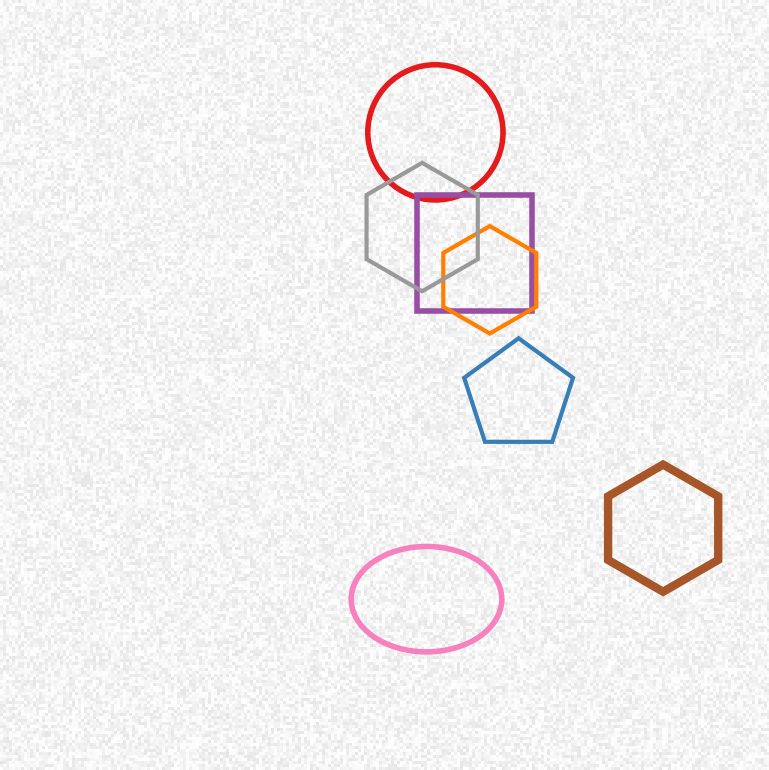[{"shape": "circle", "thickness": 2, "radius": 0.44, "center": [0.565, 0.828]}, {"shape": "pentagon", "thickness": 1.5, "radius": 0.37, "center": [0.674, 0.486]}, {"shape": "square", "thickness": 2, "radius": 0.38, "center": [0.616, 0.671]}, {"shape": "hexagon", "thickness": 1.5, "radius": 0.35, "center": [0.636, 0.637]}, {"shape": "hexagon", "thickness": 3, "radius": 0.41, "center": [0.861, 0.314]}, {"shape": "oval", "thickness": 2, "radius": 0.49, "center": [0.554, 0.222]}, {"shape": "hexagon", "thickness": 1.5, "radius": 0.42, "center": [0.548, 0.705]}]